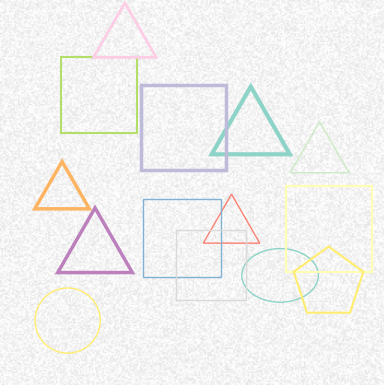[{"shape": "oval", "thickness": 1, "radius": 0.5, "center": [0.727, 0.285]}, {"shape": "triangle", "thickness": 3, "radius": 0.59, "center": [0.651, 0.658]}, {"shape": "square", "thickness": 1.5, "radius": 0.56, "center": [0.854, 0.405]}, {"shape": "square", "thickness": 2.5, "radius": 0.55, "center": [0.478, 0.669]}, {"shape": "triangle", "thickness": 1, "radius": 0.42, "center": [0.601, 0.411]}, {"shape": "square", "thickness": 1, "radius": 0.51, "center": [0.472, 0.383]}, {"shape": "triangle", "thickness": 2.5, "radius": 0.41, "center": [0.161, 0.499]}, {"shape": "square", "thickness": 1.5, "radius": 0.49, "center": [0.257, 0.753]}, {"shape": "triangle", "thickness": 2, "radius": 0.47, "center": [0.324, 0.898]}, {"shape": "square", "thickness": 1, "radius": 0.46, "center": [0.548, 0.312]}, {"shape": "triangle", "thickness": 2.5, "radius": 0.56, "center": [0.247, 0.348]}, {"shape": "triangle", "thickness": 1, "radius": 0.44, "center": [0.83, 0.596]}, {"shape": "pentagon", "thickness": 1.5, "radius": 0.48, "center": [0.853, 0.265]}, {"shape": "circle", "thickness": 1, "radius": 0.42, "center": [0.176, 0.167]}]